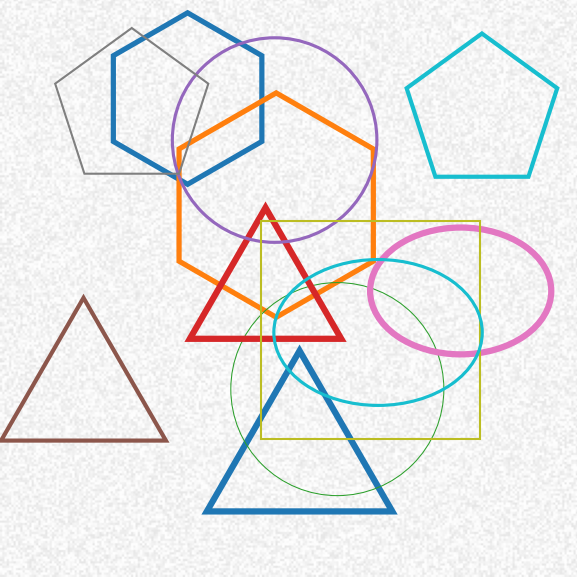[{"shape": "hexagon", "thickness": 2.5, "radius": 0.74, "center": [0.325, 0.828]}, {"shape": "triangle", "thickness": 3, "radius": 0.93, "center": [0.519, 0.206]}, {"shape": "hexagon", "thickness": 2.5, "radius": 0.97, "center": [0.478, 0.644]}, {"shape": "circle", "thickness": 0.5, "radius": 0.92, "center": [0.584, 0.325]}, {"shape": "triangle", "thickness": 3, "radius": 0.76, "center": [0.46, 0.488]}, {"shape": "circle", "thickness": 1.5, "radius": 0.89, "center": [0.476, 0.757]}, {"shape": "triangle", "thickness": 2, "radius": 0.82, "center": [0.145, 0.319]}, {"shape": "oval", "thickness": 3, "radius": 0.78, "center": [0.798, 0.495]}, {"shape": "pentagon", "thickness": 1, "radius": 0.7, "center": [0.228, 0.811]}, {"shape": "square", "thickness": 1, "radius": 0.95, "center": [0.641, 0.428]}, {"shape": "oval", "thickness": 1.5, "radius": 0.9, "center": [0.655, 0.423]}, {"shape": "pentagon", "thickness": 2, "radius": 0.69, "center": [0.834, 0.804]}]